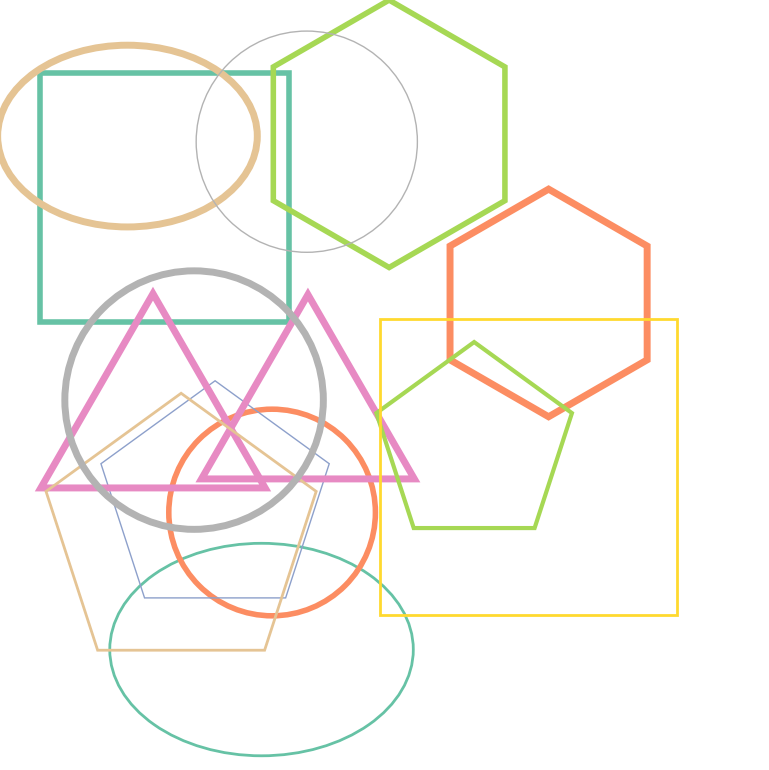[{"shape": "square", "thickness": 2, "radius": 0.81, "center": [0.213, 0.744]}, {"shape": "oval", "thickness": 1, "radius": 0.99, "center": [0.34, 0.156]}, {"shape": "circle", "thickness": 2, "radius": 0.67, "center": [0.353, 0.334]}, {"shape": "hexagon", "thickness": 2.5, "radius": 0.74, "center": [0.712, 0.607]}, {"shape": "pentagon", "thickness": 0.5, "radius": 0.78, "center": [0.279, 0.35]}, {"shape": "triangle", "thickness": 2.5, "radius": 0.8, "center": [0.4, 0.458]}, {"shape": "triangle", "thickness": 2.5, "radius": 0.84, "center": [0.199, 0.45]}, {"shape": "hexagon", "thickness": 2, "radius": 0.87, "center": [0.505, 0.826]}, {"shape": "pentagon", "thickness": 1.5, "radius": 0.67, "center": [0.616, 0.422]}, {"shape": "square", "thickness": 1, "radius": 0.96, "center": [0.686, 0.394]}, {"shape": "pentagon", "thickness": 1, "radius": 0.92, "center": [0.235, 0.305]}, {"shape": "oval", "thickness": 2.5, "radius": 0.84, "center": [0.166, 0.823]}, {"shape": "circle", "thickness": 0.5, "radius": 0.72, "center": [0.398, 0.816]}, {"shape": "circle", "thickness": 2.5, "radius": 0.84, "center": [0.252, 0.48]}]